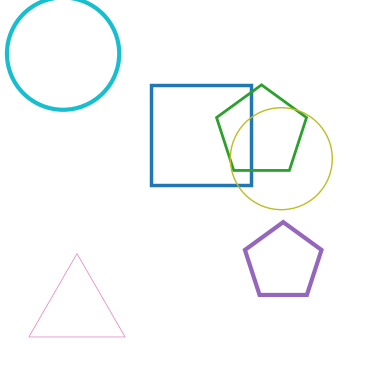[{"shape": "square", "thickness": 2.5, "radius": 0.65, "center": [0.522, 0.649]}, {"shape": "pentagon", "thickness": 2, "radius": 0.61, "center": [0.679, 0.657]}, {"shape": "pentagon", "thickness": 3, "radius": 0.52, "center": [0.736, 0.319]}, {"shape": "triangle", "thickness": 0.5, "radius": 0.72, "center": [0.2, 0.197]}, {"shape": "circle", "thickness": 1, "radius": 0.66, "center": [0.731, 0.588]}, {"shape": "circle", "thickness": 3, "radius": 0.73, "center": [0.164, 0.861]}]